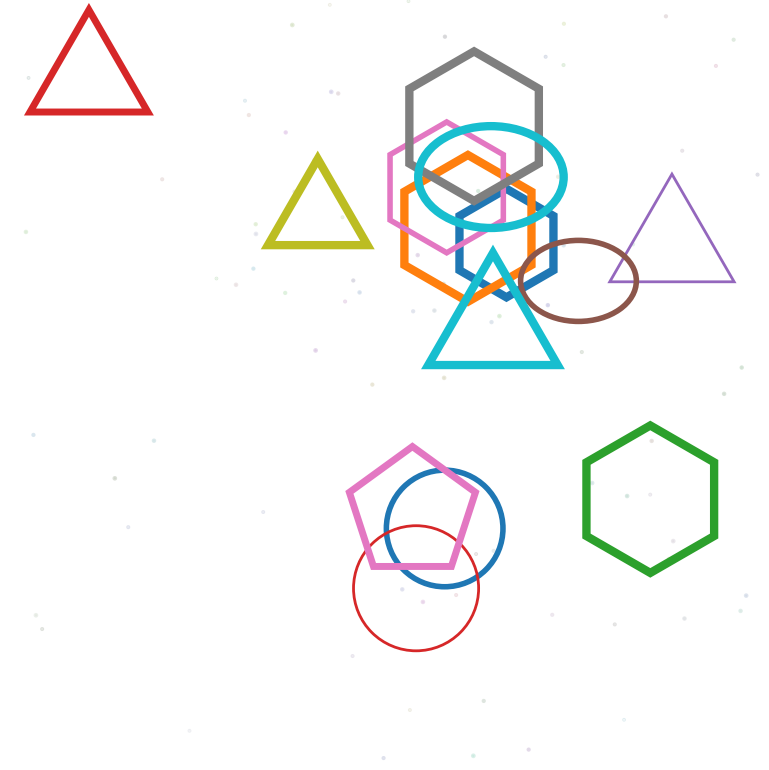[{"shape": "hexagon", "thickness": 3, "radius": 0.35, "center": [0.658, 0.684]}, {"shape": "circle", "thickness": 2, "radius": 0.38, "center": [0.577, 0.314]}, {"shape": "hexagon", "thickness": 3, "radius": 0.48, "center": [0.608, 0.703]}, {"shape": "hexagon", "thickness": 3, "radius": 0.48, "center": [0.845, 0.352]}, {"shape": "triangle", "thickness": 2.5, "radius": 0.44, "center": [0.115, 0.899]}, {"shape": "circle", "thickness": 1, "radius": 0.41, "center": [0.54, 0.236]}, {"shape": "triangle", "thickness": 1, "radius": 0.47, "center": [0.873, 0.681]}, {"shape": "oval", "thickness": 2, "radius": 0.38, "center": [0.751, 0.635]}, {"shape": "hexagon", "thickness": 2, "radius": 0.42, "center": [0.58, 0.757]}, {"shape": "pentagon", "thickness": 2.5, "radius": 0.43, "center": [0.536, 0.334]}, {"shape": "hexagon", "thickness": 3, "radius": 0.49, "center": [0.616, 0.836]}, {"shape": "triangle", "thickness": 3, "radius": 0.37, "center": [0.413, 0.719]}, {"shape": "oval", "thickness": 3, "radius": 0.47, "center": [0.638, 0.77]}, {"shape": "triangle", "thickness": 3, "radius": 0.49, "center": [0.64, 0.574]}]